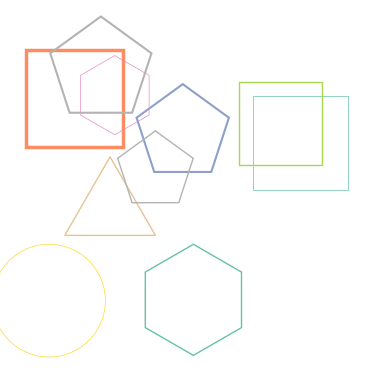[{"shape": "square", "thickness": 0.5, "radius": 0.61, "center": [0.781, 0.629]}, {"shape": "hexagon", "thickness": 1, "radius": 0.72, "center": [0.502, 0.221]}, {"shape": "square", "thickness": 2.5, "radius": 0.63, "center": [0.194, 0.744]}, {"shape": "pentagon", "thickness": 1.5, "radius": 0.63, "center": [0.475, 0.655]}, {"shape": "hexagon", "thickness": 0.5, "radius": 0.51, "center": [0.298, 0.753]}, {"shape": "square", "thickness": 1, "radius": 0.54, "center": [0.729, 0.679]}, {"shape": "circle", "thickness": 0.5, "radius": 0.73, "center": [0.127, 0.219]}, {"shape": "triangle", "thickness": 1, "radius": 0.68, "center": [0.286, 0.457]}, {"shape": "pentagon", "thickness": 1.5, "radius": 0.69, "center": [0.262, 0.819]}, {"shape": "pentagon", "thickness": 1, "radius": 0.52, "center": [0.404, 0.557]}]